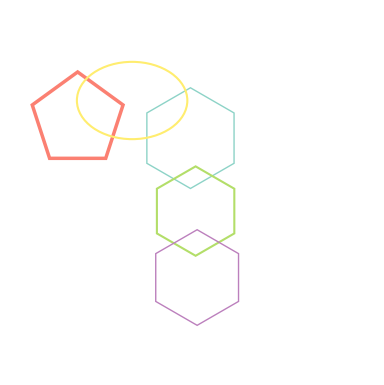[{"shape": "hexagon", "thickness": 1, "radius": 0.65, "center": [0.495, 0.641]}, {"shape": "pentagon", "thickness": 2.5, "radius": 0.62, "center": [0.202, 0.689]}, {"shape": "hexagon", "thickness": 1.5, "radius": 0.58, "center": [0.508, 0.452]}, {"shape": "hexagon", "thickness": 1, "radius": 0.62, "center": [0.512, 0.279]}, {"shape": "oval", "thickness": 1.5, "radius": 0.72, "center": [0.343, 0.739]}]